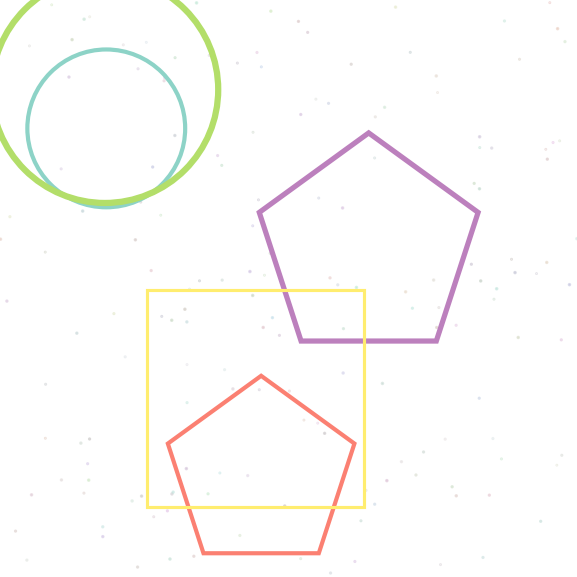[{"shape": "circle", "thickness": 2, "radius": 0.68, "center": [0.184, 0.777]}, {"shape": "pentagon", "thickness": 2, "radius": 0.85, "center": [0.452, 0.179]}, {"shape": "circle", "thickness": 3, "radius": 0.98, "center": [0.182, 0.844]}, {"shape": "pentagon", "thickness": 2.5, "radius": 1.0, "center": [0.638, 0.57]}, {"shape": "square", "thickness": 1.5, "radius": 0.94, "center": [0.443, 0.309]}]